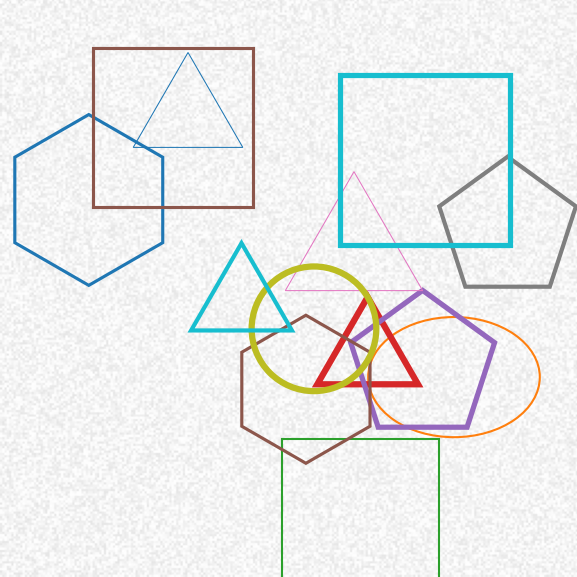[{"shape": "triangle", "thickness": 0.5, "radius": 0.55, "center": [0.326, 0.799]}, {"shape": "hexagon", "thickness": 1.5, "radius": 0.74, "center": [0.154, 0.653]}, {"shape": "oval", "thickness": 1, "radius": 0.74, "center": [0.786, 0.346]}, {"shape": "square", "thickness": 1, "radius": 0.68, "center": [0.625, 0.103]}, {"shape": "triangle", "thickness": 3, "radius": 0.5, "center": [0.637, 0.384]}, {"shape": "pentagon", "thickness": 2.5, "radius": 0.65, "center": [0.732, 0.365]}, {"shape": "square", "thickness": 1.5, "radius": 0.69, "center": [0.299, 0.778]}, {"shape": "hexagon", "thickness": 1.5, "radius": 0.64, "center": [0.53, 0.325]}, {"shape": "triangle", "thickness": 0.5, "radius": 0.69, "center": [0.613, 0.565]}, {"shape": "pentagon", "thickness": 2, "radius": 0.62, "center": [0.879, 0.603]}, {"shape": "circle", "thickness": 3, "radius": 0.54, "center": [0.544, 0.43]}, {"shape": "triangle", "thickness": 2, "radius": 0.5, "center": [0.418, 0.477]}, {"shape": "square", "thickness": 2.5, "radius": 0.74, "center": [0.736, 0.722]}]